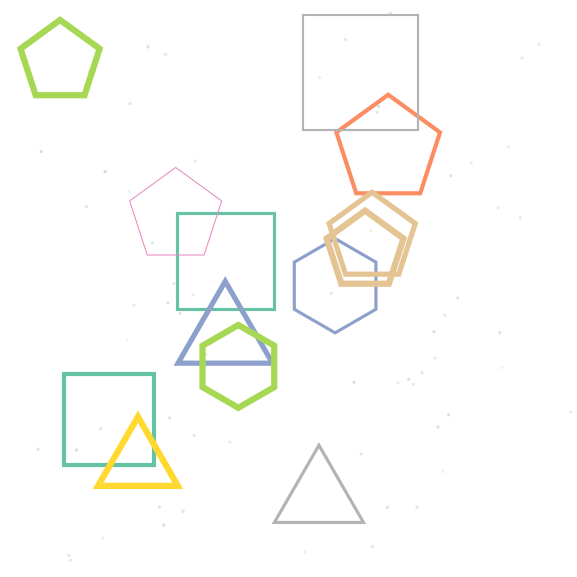[{"shape": "square", "thickness": 1.5, "radius": 0.42, "center": [0.39, 0.547]}, {"shape": "square", "thickness": 2, "radius": 0.39, "center": [0.189, 0.273]}, {"shape": "pentagon", "thickness": 2, "radius": 0.47, "center": [0.672, 0.741]}, {"shape": "hexagon", "thickness": 1.5, "radius": 0.41, "center": [0.58, 0.504]}, {"shape": "triangle", "thickness": 2.5, "radius": 0.47, "center": [0.39, 0.417]}, {"shape": "pentagon", "thickness": 0.5, "radius": 0.42, "center": [0.304, 0.625]}, {"shape": "hexagon", "thickness": 3, "radius": 0.36, "center": [0.413, 0.365]}, {"shape": "pentagon", "thickness": 3, "radius": 0.36, "center": [0.104, 0.893]}, {"shape": "triangle", "thickness": 3, "radius": 0.4, "center": [0.239, 0.198]}, {"shape": "pentagon", "thickness": 2.5, "radius": 0.39, "center": [0.644, 0.588]}, {"shape": "pentagon", "thickness": 3, "radius": 0.35, "center": [0.632, 0.564]}, {"shape": "square", "thickness": 1, "radius": 0.5, "center": [0.624, 0.874]}, {"shape": "triangle", "thickness": 1.5, "radius": 0.45, "center": [0.552, 0.139]}]